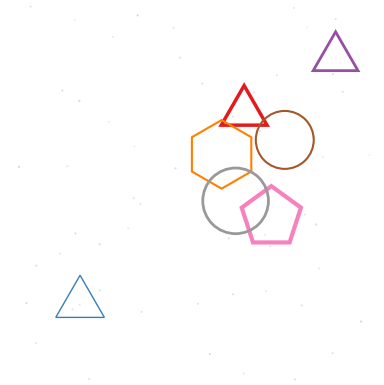[{"shape": "triangle", "thickness": 2.5, "radius": 0.34, "center": [0.634, 0.709]}, {"shape": "triangle", "thickness": 1, "radius": 0.36, "center": [0.208, 0.212]}, {"shape": "triangle", "thickness": 2, "radius": 0.34, "center": [0.872, 0.85]}, {"shape": "hexagon", "thickness": 1.5, "radius": 0.45, "center": [0.576, 0.599]}, {"shape": "circle", "thickness": 1.5, "radius": 0.38, "center": [0.74, 0.637]}, {"shape": "pentagon", "thickness": 3, "radius": 0.4, "center": [0.705, 0.436]}, {"shape": "circle", "thickness": 2, "radius": 0.43, "center": [0.612, 0.478]}]